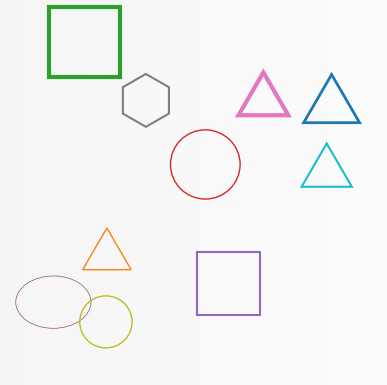[{"shape": "triangle", "thickness": 2, "radius": 0.42, "center": [0.856, 0.723]}, {"shape": "triangle", "thickness": 1, "radius": 0.36, "center": [0.276, 0.336]}, {"shape": "square", "thickness": 3, "radius": 0.45, "center": [0.218, 0.891]}, {"shape": "circle", "thickness": 1, "radius": 0.45, "center": [0.53, 0.573]}, {"shape": "square", "thickness": 1.5, "radius": 0.41, "center": [0.59, 0.263]}, {"shape": "oval", "thickness": 0.5, "radius": 0.49, "center": [0.138, 0.215]}, {"shape": "triangle", "thickness": 3, "radius": 0.37, "center": [0.68, 0.738]}, {"shape": "hexagon", "thickness": 1.5, "radius": 0.34, "center": [0.377, 0.739]}, {"shape": "circle", "thickness": 1, "radius": 0.34, "center": [0.273, 0.164]}, {"shape": "triangle", "thickness": 1.5, "radius": 0.37, "center": [0.843, 0.552]}]